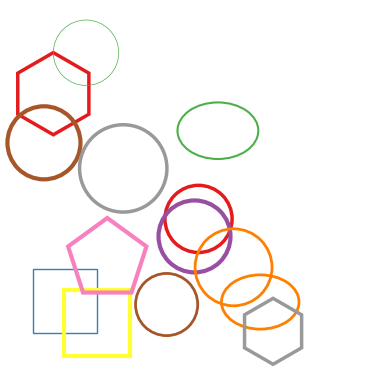[{"shape": "circle", "thickness": 2.5, "radius": 0.44, "center": [0.516, 0.431]}, {"shape": "hexagon", "thickness": 2.5, "radius": 0.53, "center": [0.138, 0.757]}, {"shape": "square", "thickness": 1, "radius": 0.42, "center": [0.169, 0.218]}, {"shape": "oval", "thickness": 1.5, "radius": 0.52, "center": [0.566, 0.66]}, {"shape": "circle", "thickness": 0.5, "radius": 0.42, "center": [0.224, 0.863]}, {"shape": "circle", "thickness": 3, "radius": 0.47, "center": [0.505, 0.386]}, {"shape": "circle", "thickness": 2, "radius": 0.5, "center": [0.607, 0.306]}, {"shape": "oval", "thickness": 2, "radius": 0.5, "center": [0.676, 0.216]}, {"shape": "square", "thickness": 3, "radius": 0.43, "center": [0.252, 0.161]}, {"shape": "circle", "thickness": 2, "radius": 0.4, "center": [0.433, 0.209]}, {"shape": "circle", "thickness": 3, "radius": 0.47, "center": [0.114, 0.629]}, {"shape": "pentagon", "thickness": 3, "radius": 0.53, "center": [0.279, 0.327]}, {"shape": "hexagon", "thickness": 2.5, "radius": 0.43, "center": [0.709, 0.139]}, {"shape": "circle", "thickness": 2.5, "radius": 0.57, "center": [0.32, 0.563]}]